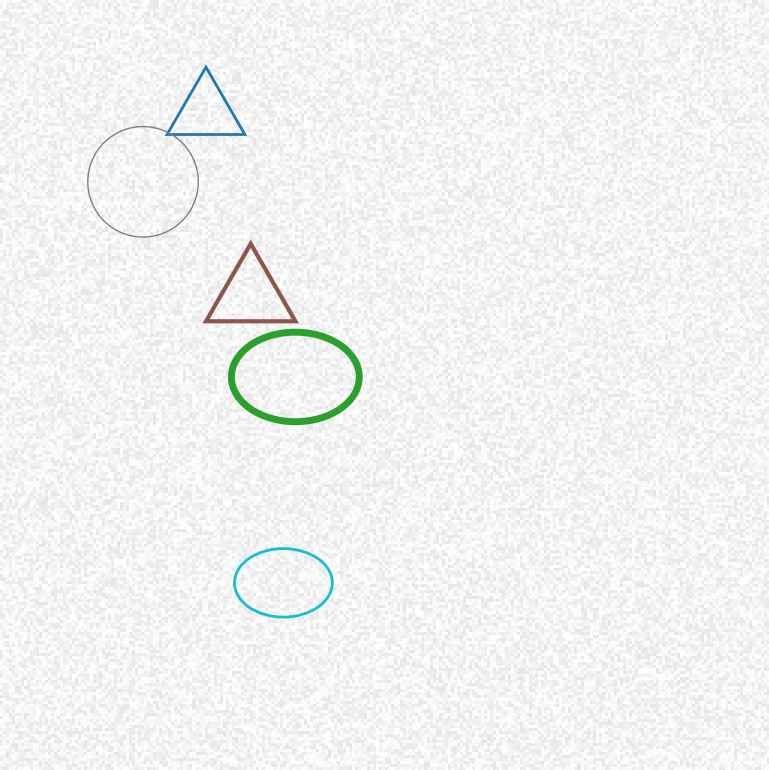[{"shape": "triangle", "thickness": 1, "radius": 0.29, "center": [0.267, 0.854]}, {"shape": "oval", "thickness": 2.5, "radius": 0.42, "center": [0.384, 0.51]}, {"shape": "triangle", "thickness": 1.5, "radius": 0.34, "center": [0.326, 0.616]}, {"shape": "circle", "thickness": 0.5, "radius": 0.36, "center": [0.186, 0.764]}, {"shape": "oval", "thickness": 1, "radius": 0.32, "center": [0.368, 0.243]}]